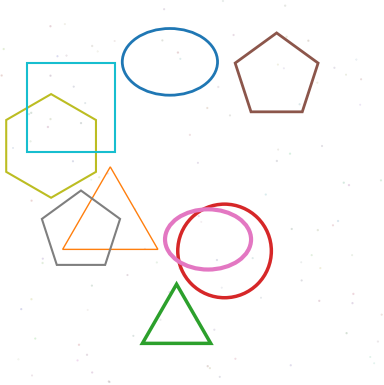[{"shape": "oval", "thickness": 2, "radius": 0.62, "center": [0.441, 0.839]}, {"shape": "triangle", "thickness": 1, "radius": 0.71, "center": [0.286, 0.424]}, {"shape": "triangle", "thickness": 2.5, "radius": 0.51, "center": [0.459, 0.159]}, {"shape": "circle", "thickness": 2.5, "radius": 0.61, "center": [0.583, 0.348]}, {"shape": "pentagon", "thickness": 2, "radius": 0.57, "center": [0.719, 0.801]}, {"shape": "oval", "thickness": 3, "radius": 0.56, "center": [0.54, 0.378]}, {"shape": "pentagon", "thickness": 1.5, "radius": 0.53, "center": [0.21, 0.398]}, {"shape": "hexagon", "thickness": 1.5, "radius": 0.67, "center": [0.133, 0.621]}, {"shape": "square", "thickness": 1.5, "radius": 0.57, "center": [0.185, 0.721]}]